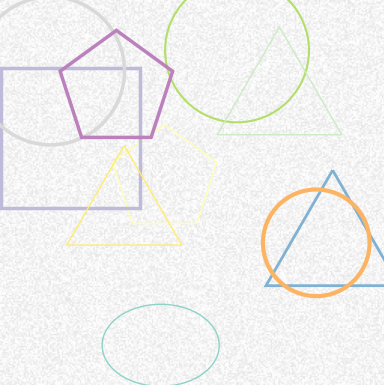[{"shape": "oval", "thickness": 1, "radius": 0.76, "center": [0.417, 0.103]}, {"shape": "pentagon", "thickness": 1, "radius": 0.71, "center": [0.428, 0.534]}, {"shape": "square", "thickness": 2.5, "radius": 0.9, "center": [0.184, 0.641]}, {"shape": "triangle", "thickness": 2, "radius": 1.0, "center": [0.864, 0.358]}, {"shape": "circle", "thickness": 3, "radius": 0.69, "center": [0.821, 0.369]}, {"shape": "circle", "thickness": 1.5, "radius": 0.93, "center": [0.616, 0.869]}, {"shape": "circle", "thickness": 2.5, "radius": 0.96, "center": [0.131, 0.816]}, {"shape": "pentagon", "thickness": 2.5, "radius": 0.77, "center": [0.302, 0.767]}, {"shape": "triangle", "thickness": 1, "radius": 0.93, "center": [0.726, 0.743]}, {"shape": "triangle", "thickness": 1, "radius": 0.86, "center": [0.323, 0.45]}]